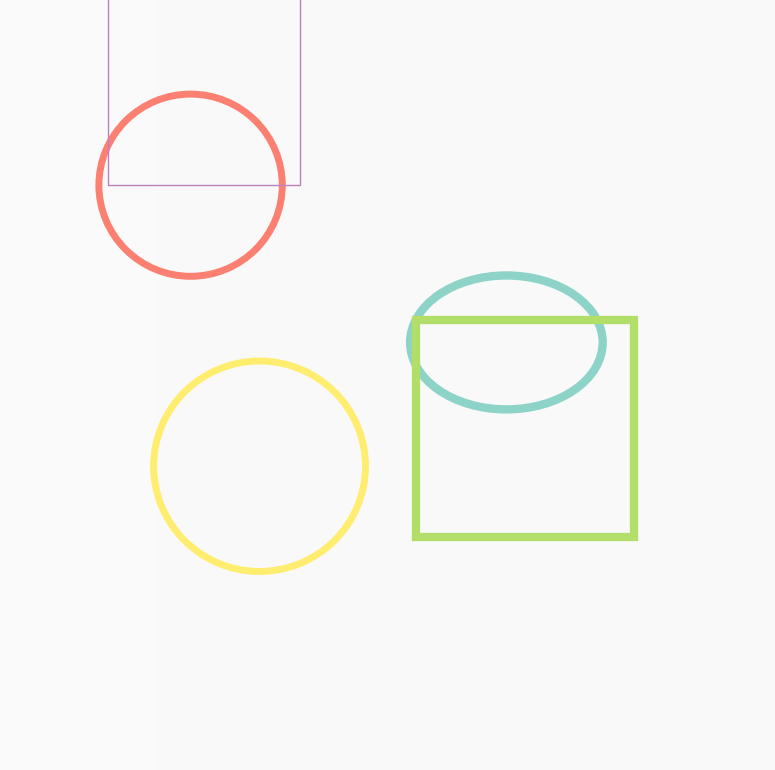[{"shape": "oval", "thickness": 3, "radius": 0.62, "center": [0.653, 0.555]}, {"shape": "circle", "thickness": 2.5, "radius": 0.59, "center": [0.246, 0.759]}, {"shape": "square", "thickness": 3, "radius": 0.7, "center": [0.677, 0.443]}, {"shape": "square", "thickness": 0.5, "radius": 0.62, "center": [0.263, 0.883]}, {"shape": "circle", "thickness": 2.5, "radius": 0.68, "center": [0.335, 0.394]}]